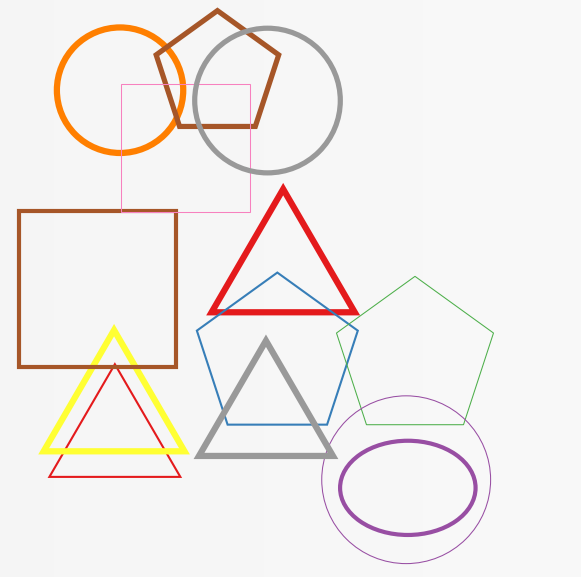[{"shape": "triangle", "thickness": 1, "radius": 0.65, "center": [0.198, 0.238]}, {"shape": "triangle", "thickness": 3, "radius": 0.71, "center": [0.487, 0.529]}, {"shape": "pentagon", "thickness": 1, "radius": 0.73, "center": [0.477, 0.382]}, {"shape": "pentagon", "thickness": 0.5, "radius": 0.71, "center": [0.714, 0.379]}, {"shape": "oval", "thickness": 2, "radius": 0.58, "center": [0.702, 0.154]}, {"shape": "circle", "thickness": 0.5, "radius": 0.73, "center": [0.699, 0.168]}, {"shape": "circle", "thickness": 3, "radius": 0.54, "center": [0.207, 0.843]}, {"shape": "triangle", "thickness": 3, "radius": 0.7, "center": [0.196, 0.288]}, {"shape": "pentagon", "thickness": 2.5, "radius": 0.55, "center": [0.374, 0.87]}, {"shape": "square", "thickness": 2, "radius": 0.67, "center": [0.168, 0.499]}, {"shape": "square", "thickness": 0.5, "radius": 0.55, "center": [0.319, 0.743]}, {"shape": "triangle", "thickness": 3, "radius": 0.67, "center": [0.458, 0.276]}, {"shape": "circle", "thickness": 2.5, "radius": 0.63, "center": [0.46, 0.825]}]